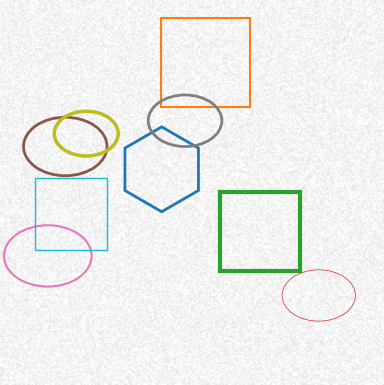[{"shape": "hexagon", "thickness": 2, "radius": 0.55, "center": [0.42, 0.56]}, {"shape": "square", "thickness": 1.5, "radius": 0.58, "center": [0.533, 0.838]}, {"shape": "square", "thickness": 3, "radius": 0.52, "center": [0.675, 0.399]}, {"shape": "oval", "thickness": 0.5, "radius": 0.48, "center": [0.828, 0.233]}, {"shape": "oval", "thickness": 2, "radius": 0.54, "center": [0.17, 0.62]}, {"shape": "oval", "thickness": 1.5, "radius": 0.57, "center": [0.124, 0.335]}, {"shape": "oval", "thickness": 2, "radius": 0.48, "center": [0.481, 0.686]}, {"shape": "oval", "thickness": 2.5, "radius": 0.41, "center": [0.224, 0.653]}, {"shape": "square", "thickness": 1, "radius": 0.47, "center": [0.185, 0.443]}]